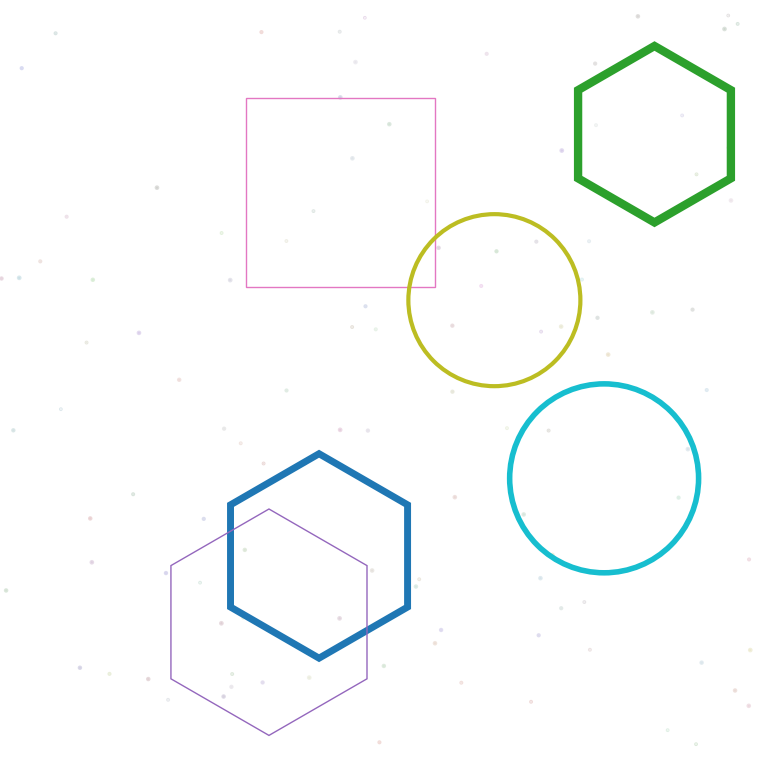[{"shape": "hexagon", "thickness": 2.5, "radius": 0.66, "center": [0.414, 0.278]}, {"shape": "hexagon", "thickness": 3, "radius": 0.57, "center": [0.85, 0.826]}, {"shape": "hexagon", "thickness": 0.5, "radius": 0.74, "center": [0.349, 0.192]}, {"shape": "square", "thickness": 0.5, "radius": 0.61, "center": [0.442, 0.75]}, {"shape": "circle", "thickness": 1.5, "radius": 0.56, "center": [0.642, 0.61]}, {"shape": "circle", "thickness": 2, "radius": 0.61, "center": [0.785, 0.379]}]